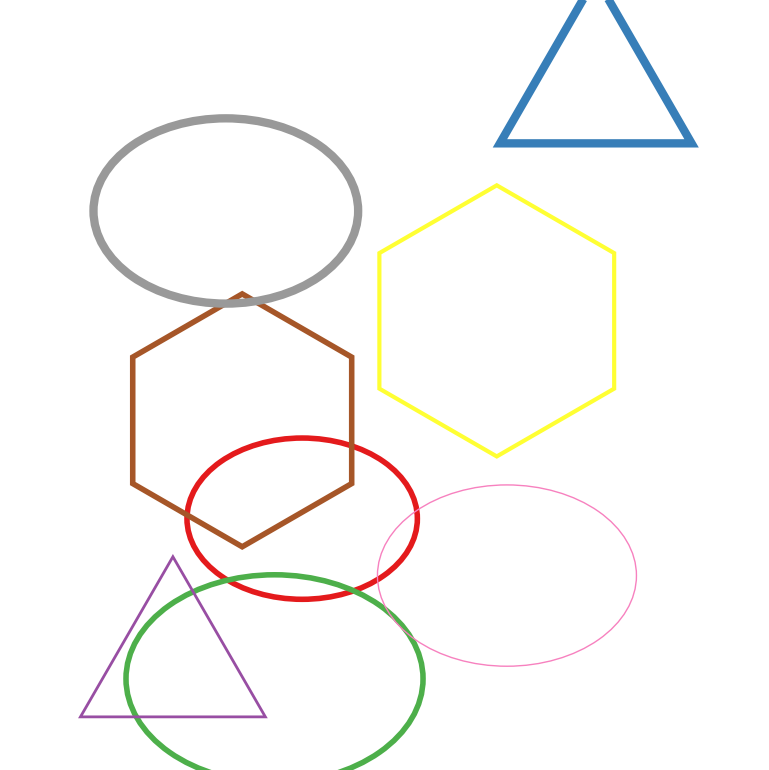[{"shape": "oval", "thickness": 2, "radius": 0.75, "center": [0.392, 0.326]}, {"shape": "triangle", "thickness": 3, "radius": 0.72, "center": [0.774, 0.886]}, {"shape": "oval", "thickness": 2, "radius": 0.96, "center": [0.357, 0.119]}, {"shape": "triangle", "thickness": 1, "radius": 0.69, "center": [0.225, 0.138]}, {"shape": "hexagon", "thickness": 1.5, "radius": 0.88, "center": [0.645, 0.583]}, {"shape": "hexagon", "thickness": 2, "radius": 0.82, "center": [0.315, 0.454]}, {"shape": "oval", "thickness": 0.5, "radius": 0.84, "center": [0.658, 0.253]}, {"shape": "oval", "thickness": 3, "radius": 0.86, "center": [0.293, 0.726]}]